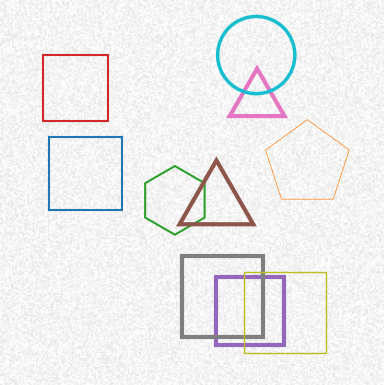[{"shape": "square", "thickness": 1.5, "radius": 0.48, "center": [0.222, 0.548]}, {"shape": "pentagon", "thickness": 0.5, "radius": 0.57, "center": [0.798, 0.575]}, {"shape": "hexagon", "thickness": 1.5, "radius": 0.45, "center": [0.454, 0.48]}, {"shape": "square", "thickness": 1.5, "radius": 0.43, "center": [0.196, 0.771]}, {"shape": "square", "thickness": 3, "radius": 0.44, "center": [0.65, 0.192]}, {"shape": "triangle", "thickness": 3, "radius": 0.55, "center": [0.562, 0.473]}, {"shape": "triangle", "thickness": 3, "radius": 0.41, "center": [0.668, 0.74]}, {"shape": "square", "thickness": 3, "radius": 0.53, "center": [0.578, 0.23]}, {"shape": "square", "thickness": 1, "radius": 0.53, "center": [0.74, 0.189]}, {"shape": "circle", "thickness": 2.5, "radius": 0.5, "center": [0.666, 0.857]}]